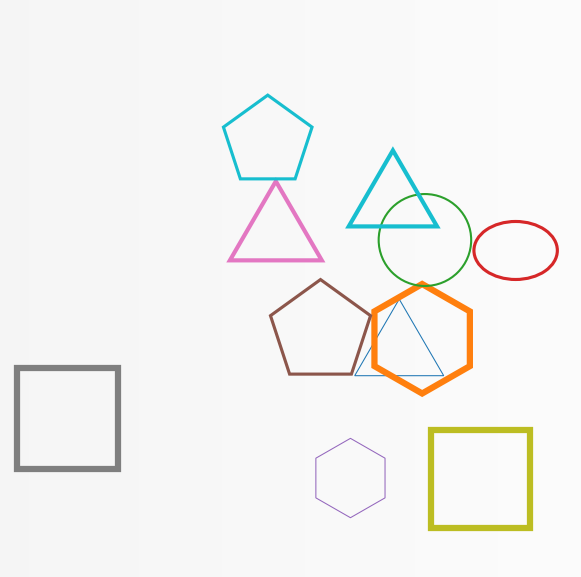[{"shape": "triangle", "thickness": 0.5, "radius": 0.44, "center": [0.687, 0.393]}, {"shape": "hexagon", "thickness": 3, "radius": 0.47, "center": [0.726, 0.413]}, {"shape": "circle", "thickness": 1, "radius": 0.4, "center": [0.731, 0.584]}, {"shape": "oval", "thickness": 1.5, "radius": 0.36, "center": [0.887, 0.565]}, {"shape": "hexagon", "thickness": 0.5, "radius": 0.34, "center": [0.603, 0.171]}, {"shape": "pentagon", "thickness": 1.5, "radius": 0.45, "center": [0.551, 0.425]}, {"shape": "triangle", "thickness": 2, "radius": 0.46, "center": [0.475, 0.594]}, {"shape": "square", "thickness": 3, "radius": 0.43, "center": [0.117, 0.275]}, {"shape": "square", "thickness": 3, "radius": 0.42, "center": [0.826, 0.17]}, {"shape": "pentagon", "thickness": 1.5, "radius": 0.4, "center": [0.461, 0.754]}, {"shape": "triangle", "thickness": 2, "radius": 0.44, "center": [0.676, 0.651]}]